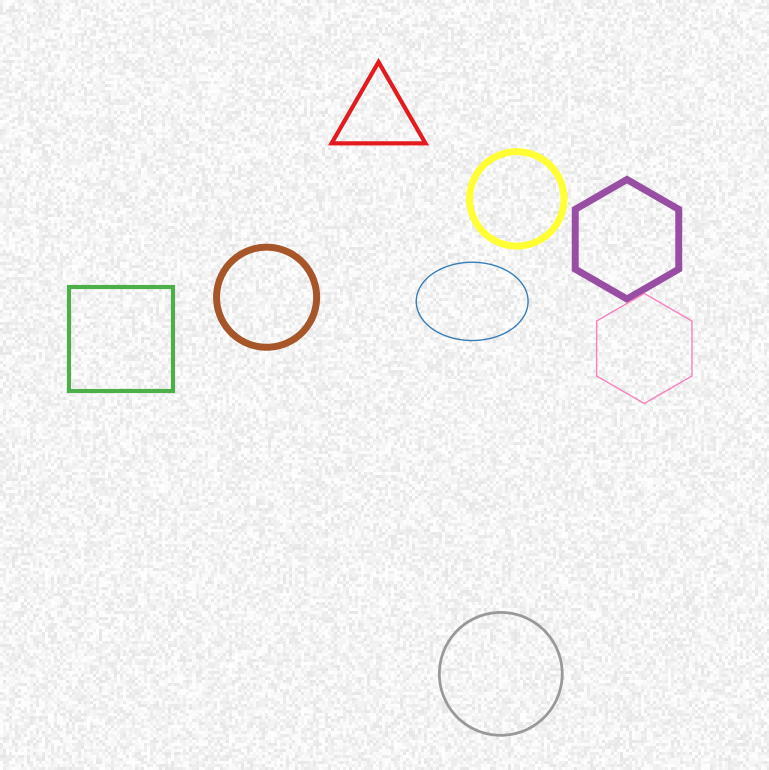[{"shape": "triangle", "thickness": 1.5, "radius": 0.35, "center": [0.492, 0.849]}, {"shape": "oval", "thickness": 0.5, "radius": 0.36, "center": [0.613, 0.609]}, {"shape": "square", "thickness": 1.5, "radius": 0.34, "center": [0.157, 0.56]}, {"shape": "hexagon", "thickness": 2.5, "radius": 0.39, "center": [0.814, 0.689]}, {"shape": "circle", "thickness": 2.5, "radius": 0.31, "center": [0.671, 0.742]}, {"shape": "circle", "thickness": 2.5, "radius": 0.33, "center": [0.346, 0.614]}, {"shape": "hexagon", "thickness": 0.5, "radius": 0.36, "center": [0.837, 0.547]}, {"shape": "circle", "thickness": 1, "radius": 0.4, "center": [0.65, 0.125]}]